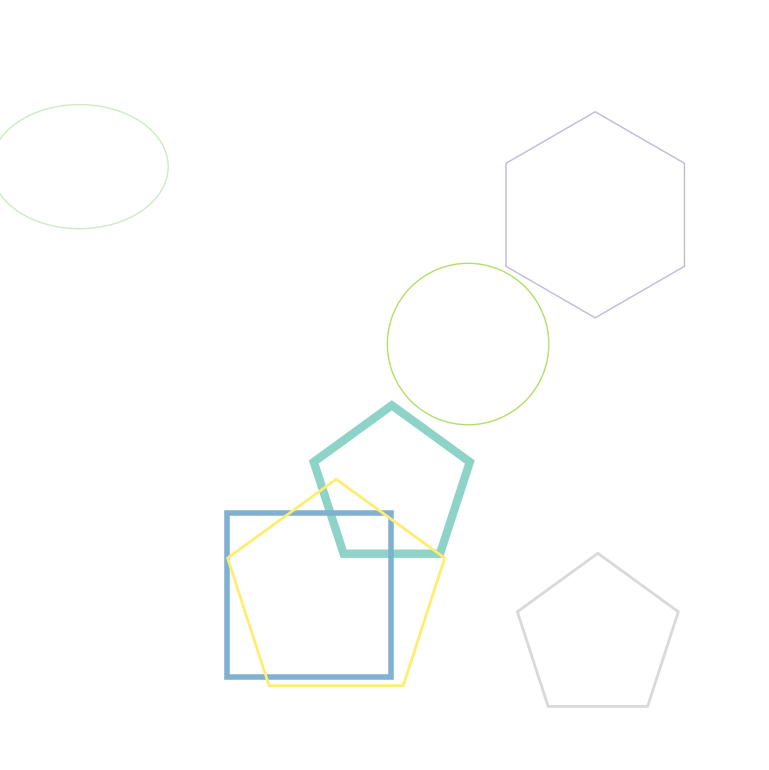[{"shape": "pentagon", "thickness": 3, "radius": 0.53, "center": [0.509, 0.367]}, {"shape": "hexagon", "thickness": 0.5, "radius": 0.67, "center": [0.773, 0.721]}, {"shape": "square", "thickness": 2, "radius": 0.53, "center": [0.402, 0.227]}, {"shape": "circle", "thickness": 0.5, "radius": 0.52, "center": [0.608, 0.553]}, {"shape": "pentagon", "thickness": 1, "radius": 0.55, "center": [0.776, 0.172]}, {"shape": "oval", "thickness": 0.5, "radius": 0.58, "center": [0.103, 0.784]}, {"shape": "pentagon", "thickness": 1, "radius": 0.74, "center": [0.437, 0.229]}]